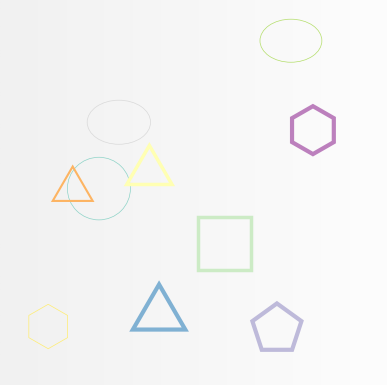[{"shape": "circle", "thickness": 0.5, "radius": 0.41, "center": [0.255, 0.51]}, {"shape": "triangle", "thickness": 2.5, "radius": 0.34, "center": [0.385, 0.555]}, {"shape": "pentagon", "thickness": 3, "radius": 0.33, "center": [0.715, 0.145]}, {"shape": "triangle", "thickness": 3, "radius": 0.39, "center": [0.411, 0.183]}, {"shape": "triangle", "thickness": 1.5, "radius": 0.3, "center": [0.188, 0.508]}, {"shape": "oval", "thickness": 0.5, "radius": 0.4, "center": [0.751, 0.894]}, {"shape": "oval", "thickness": 0.5, "radius": 0.41, "center": [0.307, 0.682]}, {"shape": "hexagon", "thickness": 3, "radius": 0.31, "center": [0.808, 0.662]}, {"shape": "square", "thickness": 2.5, "radius": 0.35, "center": [0.579, 0.367]}, {"shape": "hexagon", "thickness": 0.5, "radius": 0.29, "center": [0.124, 0.152]}]